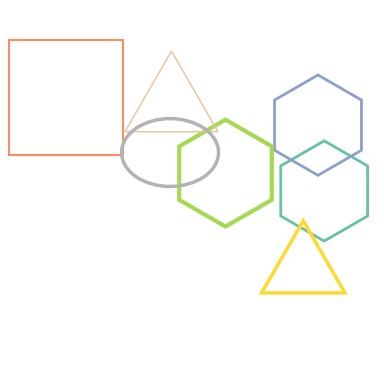[{"shape": "hexagon", "thickness": 2, "radius": 0.65, "center": [0.842, 0.504]}, {"shape": "square", "thickness": 1.5, "radius": 0.74, "center": [0.172, 0.747]}, {"shape": "hexagon", "thickness": 2, "radius": 0.65, "center": [0.826, 0.675]}, {"shape": "hexagon", "thickness": 3, "radius": 0.69, "center": [0.586, 0.55]}, {"shape": "triangle", "thickness": 2.5, "radius": 0.62, "center": [0.788, 0.302]}, {"shape": "triangle", "thickness": 1, "radius": 0.7, "center": [0.445, 0.728]}, {"shape": "oval", "thickness": 2.5, "radius": 0.63, "center": [0.442, 0.604]}]